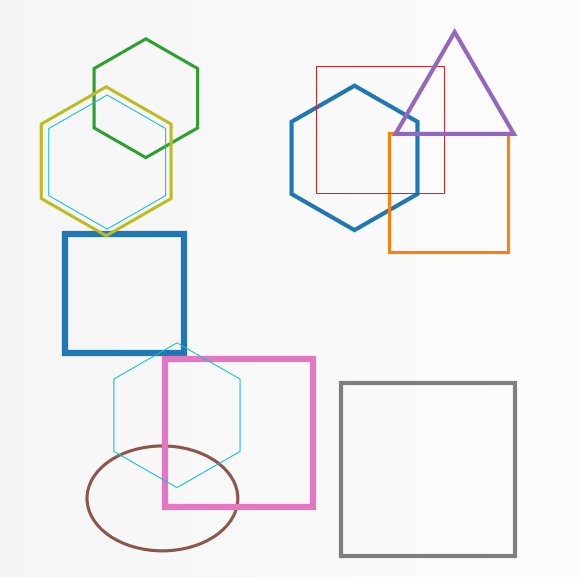[{"shape": "hexagon", "thickness": 2, "radius": 0.63, "center": [0.61, 0.726]}, {"shape": "square", "thickness": 3, "radius": 0.51, "center": [0.214, 0.491]}, {"shape": "square", "thickness": 1.5, "radius": 0.51, "center": [0.772, 0.666]}, {"shape": "hexagon", "thickness": 1.5, "radius": 0.51, "center": [0.251, 0.829]}, {"shape": "square", "thickness": 0.5, "radius": 0.55, "center": [0.654, 0.775]}, {"shape": "triangle", "thickness": 2, "radius": 0.59, "center": [0.782, 0.826]}, {"shape": "oval", "thickness": 1.5, "radius": 0.65, "center": [0.279, 0.136]}, {"shape": "square", "thickness": 3, "radius": 0.64, "center": [0.411, 0.25]}, {"shape": "square", "thickness": 2, "radius": 0.75, "center": [0.736, 0.186]}, {"shape": "hexagon", "thickness": 1.5, "radius": 0.64, "center": [0.183, 0.72]}, {"shape": "hexagon", "thickness": 0.5, "radius": 0.63, "center": [0.304, 0.28]}, {"shape": "hexagon", "thickness": 0.5, "radius": 0.58, "center": [0.184, 0.719]}]